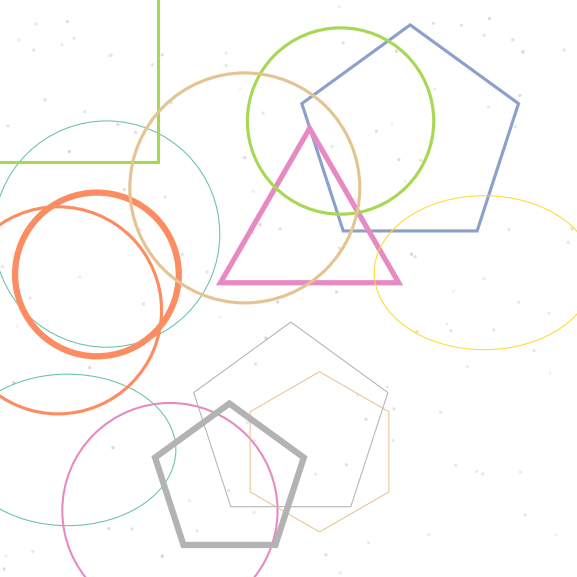[{"shape": "oval", "thickness": 0.5, "radius": 0.94, "center": [0.117, 0.22]}, {"shape": "circle", "thickness": 0.5, "radius": 0.98, "center": [0.185, 0.594]}, {"shape": "circle", "thickness": 1.5, "radius": 0.9, "center": [0.1, 0.462]}, {"shape": "circle", "thickness": 3, "radius": 0.71, "center": [0.168, 0.524]}, {"shape": "pentagon", "thickness": 1.5, "radius": 0.99, "center": [0.71, 0.759]}, {"shape": "triangle", "thickness": 2.5, "radius": 0.89, "center": [0.536, 0.599]}, {"shape": "circle", "thickness": 1, "radius": 0.93, "center": [0.294, 0.115]}, {"shape": "square", "thickness": 1.5, "radius": 0.75, "center": [0.123, 0.868]}, {"shape": "circle", "thickness": 1.5, "radius": 0.81, "center": [0.59, 0.79]}, {"shape": "oval", "thickness": 0.5, "radius": 0.95, "center": [0.839, 0.527]}, {"shape": "hexagon", "thickness": 0.5, "radius": 0.69, "center": [0.553, 0.217]}, {"shape": "circle", "thickness": 1.5, "radius": 1.0, "center": [0.424, 0.674]}, {"shape": "pentagon", "thickness": 3, "radius": 0.68, "center": [0.397, 0.165]}, {"shape": "pentagon", "thickness": 0.5, "radius": 0.88, "center": [0.504, 0.265]}]